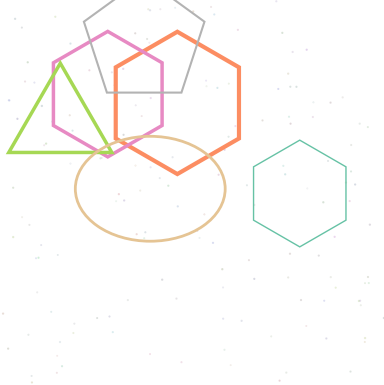[{"shape": "hexagon", "thickness": 1, "radius": 0.69, "center": [0.779, 0.497]}, {"shape": "hexagon", "thickness": 3, "radius": 0.92, "center": [0.461, 0.733]}, {"shape": "hexagon", "thickness": 2.5, "radius": 0.81, "center": [0.28, 0.755]}, {"shape": "triangle", "thickness": 2.5, "radius": 0.77, "center": [0.157, 0.681]}, {"shape": "oval", "thickness": 2, "radius": 0.97, "center": [0.39, 0.51]}, {"shape": "pentagon", "thickness": 1.5, "radius": 0.82, "center": [0.374, 0.893]}]